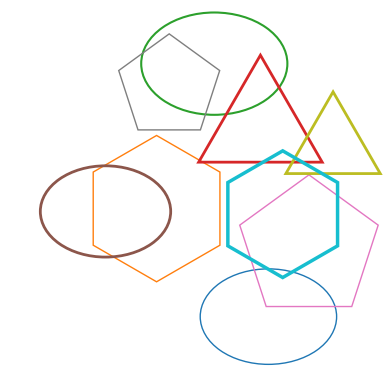[{"shape": "oval", "thickness": 1, "radius": 0.89, "center": [0.697, 0.178]}, {"shape": "hexagon", "thickness": 1, "radius": 0.95, "center": [0.407, 0.458]}, {"shape": "oval", "thickness": 1.5, "radius": 0.95, "center": [0.557, 0.835]}, {"shape": "triangle", "thickness": 2, "radius": 0.93, "center": [0.676, 0.671]}, {"shape": "oval", "thickness": 2, "radius": 0.85, "center": [0.274, 0.451]}, {"shape": "pentagon", "thickness": 1, "radius": 0.95, "center": [0.803, 0.357]}, {"shape": "pentagon", "thickness": 1, "radius": 0.69, "center": [0.439, 0.774]}, {"shape": "triangle", "thickness": 2, "radius": 0.71, "center": [0.865, 0.62]}, {"shape": "hexagon", "thickness": 2.5, "radius": 0.82, "center": [0.734, 0.444]}]